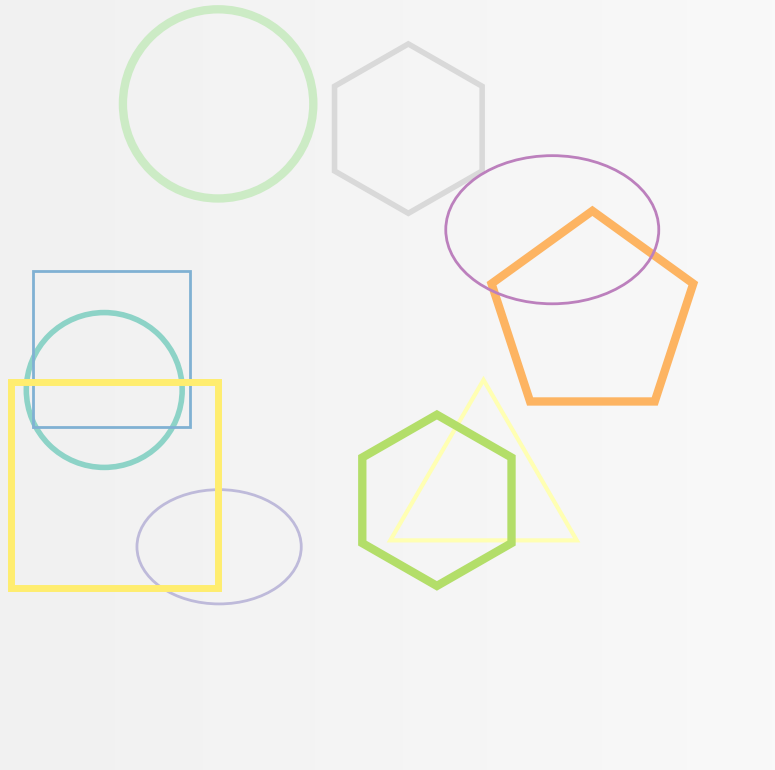[{"shape": "circle", "thickness": 2, "radius": 0.5, "center": [0.135, 0.494]}, {"shape": "triangle", "thickness": 1.5, "radius": 0.69, "center": [0.624, 0.368]}, {"shape": "oval", "thickness": 1, "radius": 0.53, "center": [0.283, 0.29]}, {"shape": "square", "thickness": 1, "radius": 0.51, "center": [0.144, 0.547]}, {"shape": "pentagon", "thickness": 3, "radius": 0.68, "center": [0.764, 0.589]}, {"shape": "hexagon", "thickness": 3, "radius": 0.56, "center": [0.564, 0.35]}, {"shape": "hexagon", "thickness": 2, "radius": 0.55, "center": [0.527, 0.833]}, {"shape": "oval", "thickness": 1, "radius": 0.69, "center": [0.713, 0.702]}, {"shape": "circle", "thickness": 3, "radius": 0.61, "center": [0.281, 0.865]}, {"shape": "square", "thickness": 2.5, "radius": 0.67, "center": [0.148, 0.37]}]